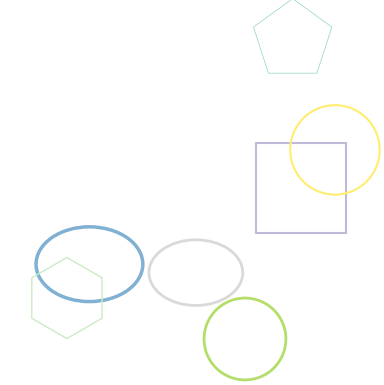[{"shape": "pentagon", "thickness": 0.5, "radius": 0.54, "center": [0.76, 0.897]}, {"shape": "square", "thickness": 1.5, "radius": 0.58, "center": [0.781, 0.512]}, {"shape": "oval", "thickness": 2.5, "radius": 0.69, "center": [0.232, 0.314]}, {"shape": "circle", "thickness": 2, "radius": 0.53, "center": [0.636, 0.12]}, {"shape": "oval", "thickness": 2, "radius": 0.61, "center": [0.509, 0.292]}, {"shape": "hexagon", "thickness": 1, "radius": 0.53, "center": [0.174, 0.226]}, {"shape": "circle", "thickness": 1.5, "radius": 0.58, "center": [0.87, 0.611]}]